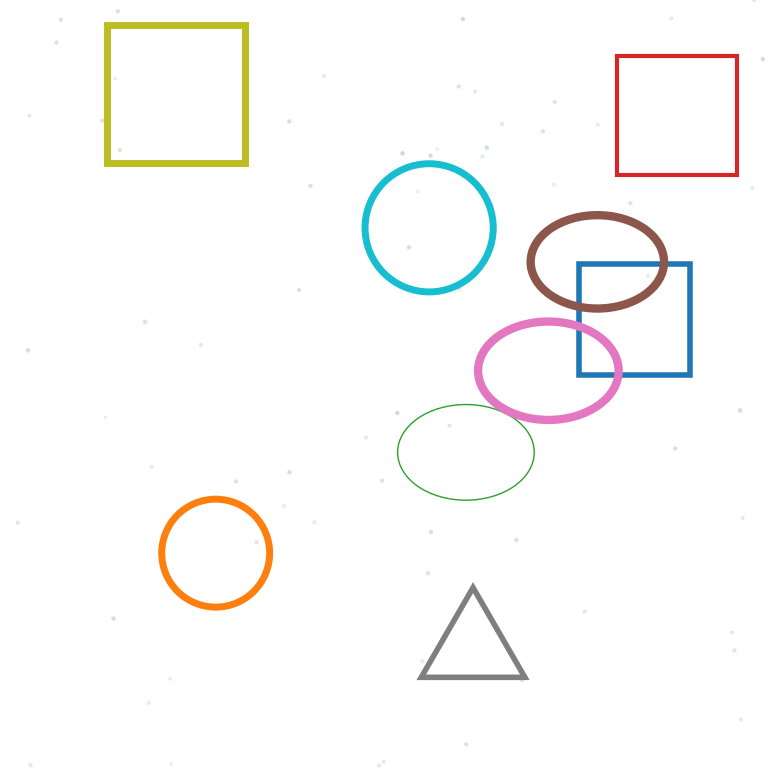[{"shape": "square", "thickness": 2, "radius": 0.36, "center": [0.824, 0.585]}, {"shape": "circle", "thickness": 2.5, "radius": 0.35, "center": [0.28, 0.282]}, {"shape": "oval", "thickness": 0.5, "radius": 0.44, "center": [0.605, 0.413]}, {"shape": "square", "thickness": 1.5, "radius": 0.39, "center": [0.879, 0.85]}, {"shape": "oval", "thickness": 3, "radius": 0.43, "center": [0.776, 0.66]}, {"shape": "oval", "thickness": 3, "radius": 0.46, "center": [0.712, 0.519]}, {"shape": "triangle", "thickness": 2, "radius": 0.39, "center": [0.614, 0.159]}, {"shape": "square", "thickness": 2.5, "radius": 0.45, "center": [0.229, 0.878]}, {"shape": "circle", "thickness": 2.5, "radius": 0.42, "center": [0.557, 0.704]}]